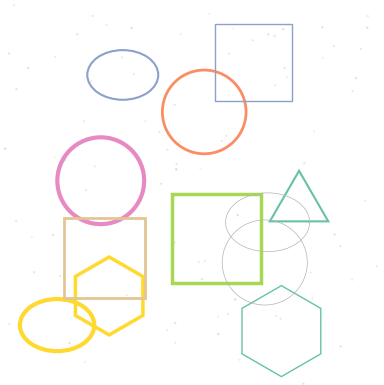[{"shape": "hexagon", "thickness": 1, "radius": 0.59, "center": [0.731, 0.14]}, {"shape": "triangle", "thickness": 1.5, "radius": 0.44, "center": [0.777, 0.469]}, {"shape": "circle", "thickness": 2, "radius": 0.54, "center": [0.53, 0.709]}, {"shape": "oval", "thickness": 1.5, "radius": 0.46, "center": [0.319, 0.805]}, {"shape": "square", "thickness": 1, "radius": 0.5, "center": [0.658, 0.837]}, {"shape": "circle", "thickness": 3, "radius": 0.56, "center": [0.262, 0.531]}, {"shape": "square", "thickness": 2.5, "radius": 0.58, "center": [0.563, 0.38]}, {"shape": "oval", "thickness": 3, "radius": 0.48, "center": [0.148, 0.156]}, {"shape": "hexagon", "thickness": 2.5, "radius": 0.51, "center": [0.284, 0.231]}, {"shape": "square", "thickness": 2, "radius": 0.52, "center": [0.271, 0.33]}, {"shape": "circle", "thickness": 0.5, "radius": 0.55, "center": [0.688, 0.318]}, {"shape": "oval", "thickness": 0.5, "radius": 0.55, "center": [0.695, 0.423]}]